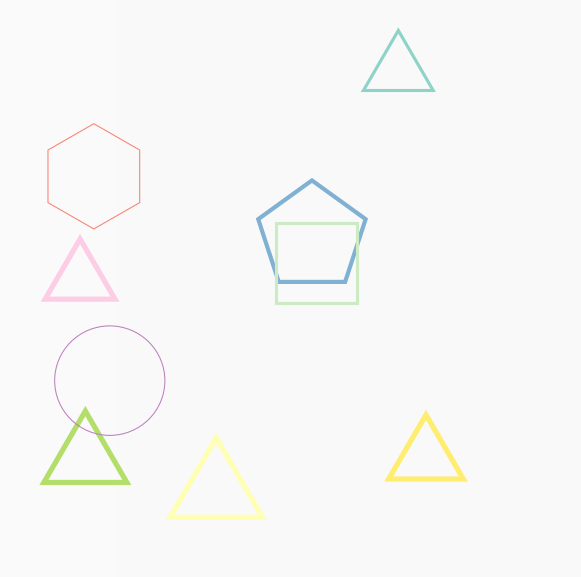[{"shape": "triangle", "thickness": 1.5, "radius": 0.35, "center": [0.685, 0.877]}, {"shape": "triangle", "thickness": 2.5, "radius": 0.46, "center": [0.372, 0.149]}, {"shape": "hexagon", "thickness": 0.5, "radius": 0.46, "center": [0.161, 0.694]}, {"shape": "pentagon", "thickness": 2, "radius": 0.49, "center": [0.537, 0.59]}, {"shape": "triangle", "thickness": 2.5, "radius": 0.41, "center": [0.147, 0.205]}, {"shape": "triangle", "thickness": 2.5, "radius": 0.35, "center": [0.138, 0.516]}, {"shape": "circle", "thickness": 0.5, "radius": 0.47, "center": [0.189, 0.34]}, {"shape": "square", "thickness": 1.5, "radius": 0.35, "center": [0.544, 0.544]}, {"shape": "triangle", "thickness": 2.5, "radius": 0.37, "center": [0.733, 0.207]}]